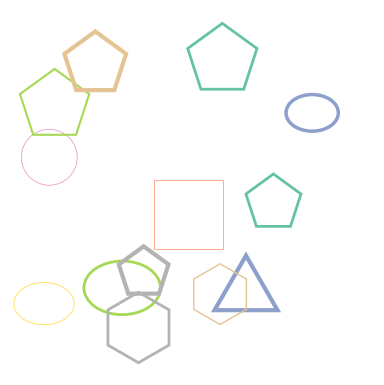[{"shape": "pentagon", "thickness": 2, "radius": 0.38, "center": [0.71, 0.473]}, {"shape": "pentagon", "thickness": 2, "radius": 0.47, "center": [0.577, 0.845]}, {"shape": "square", "thickness": 0.5, "radius": 0.44, "center": [0.49, 0.443]}, {"shape": "oval", "thickness": 2.5, "radius": 0.34, "center": [0.811, 0.707]}, {"shape": "triangle", "thickness": 3, "radius": 0.47, "center": [0.639, 0.242]}, {"shape": "circle", "thickness": 0.5, "radius": 0.36, "center": [0.128, 0.591]}, {"shape": "oval", "thickness": 2, "radius": 0.5, "center": [0.317, 0.252]}, {"shape": "pentagon", "thickness": 1.5, "radius": 0.47, "center": [0.142, 0.726]}, {"shape": "oval", "thickness": 0.5, "radius": 0.39, "center": [0.114, 0.211]}, {"shape": "hexagon", "thickness": 1, "radius": 0.39, "center": [0.572, 0.236]}, {"shape": "pentagon", "thickness": 3, "radius": 0.42, "center": [0.247, 0.834]}, {"shape": "pentagon", "thickness": 3, "radius": 0.34, "center": [0.373, 0.292]}, {"shape": "hexagon", "thickness": 2, "radius": 0.46, "center": [0.36, 0.149]}]